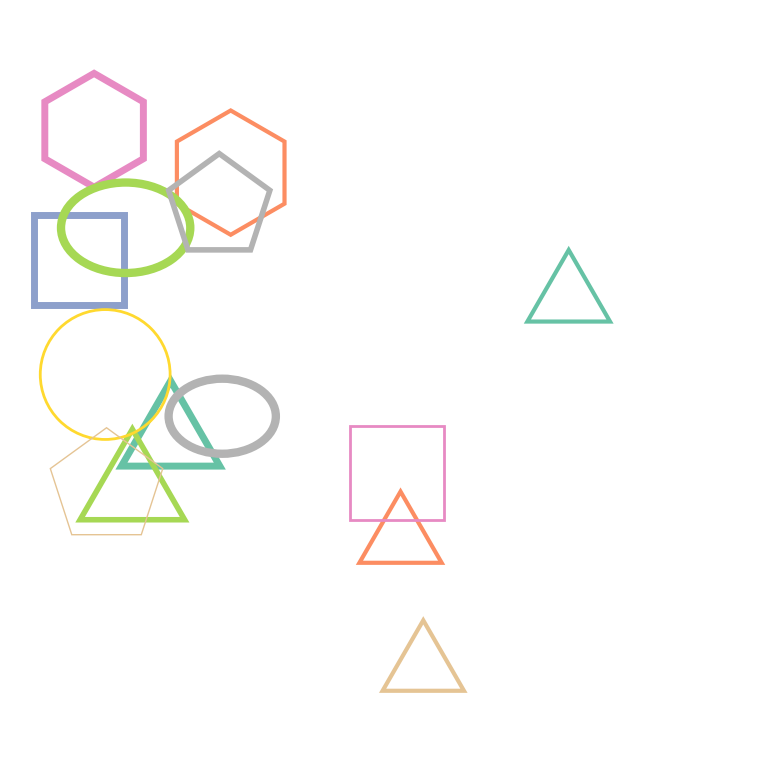[{"shape": "triangle", "thickness": 2.5, "radius": 0.37, "center": [0.222, 0.432]}, {"shape": "triangle", "thickness": 1.5, "radius": 0.31, "center": [0.739, 0.613]}, {"shape": "triangle", "thickness": 1.5, "radius": 0.31, "center": [0.52, 0.3]}, {"shape": "hexagon", "thickness": 1.5, "radius": 0.4, "center": [0.3, 0.776]}, {"shape": "square", "thickness": 2.5, "radius": 0.29, "center": [0.103, 0.663]}, {"shape": "square", "thickness": 1, "radius": 0.31, "center": [0.515, 0.386]}, {"shape": "hexagon", "thickness": 2.5, "radius": 0.37, "center": [0.122, 0.831]}, {"shape": "triangle", "thickness": 2, "radius": 0.39, "center": [0.172, 0.364]}, {"shape": "oval", "thickness": 3, "radius": 0.42, "center": [0.163, 0.704]}, {"shape": "circle", "thickness": 1, "radius": 0.42, "center": [0.137, 0.514]}, {"shape": "pentagon", "thickness": 0.5, "radius": 0.38, "center": [0.138, 0.368]}, {"shape": "triangle", "thickness": 1.5, "radius": 0.31, "center": [0.55, 0.133]}, {"shape": "oval", "thickness": 3, "radius": 0.35, "center": [0.289, 0.459]}, {"shape": "pentagon", "thickness": 2, "radius": 0.35, "center": [0.285, 0.731]}]